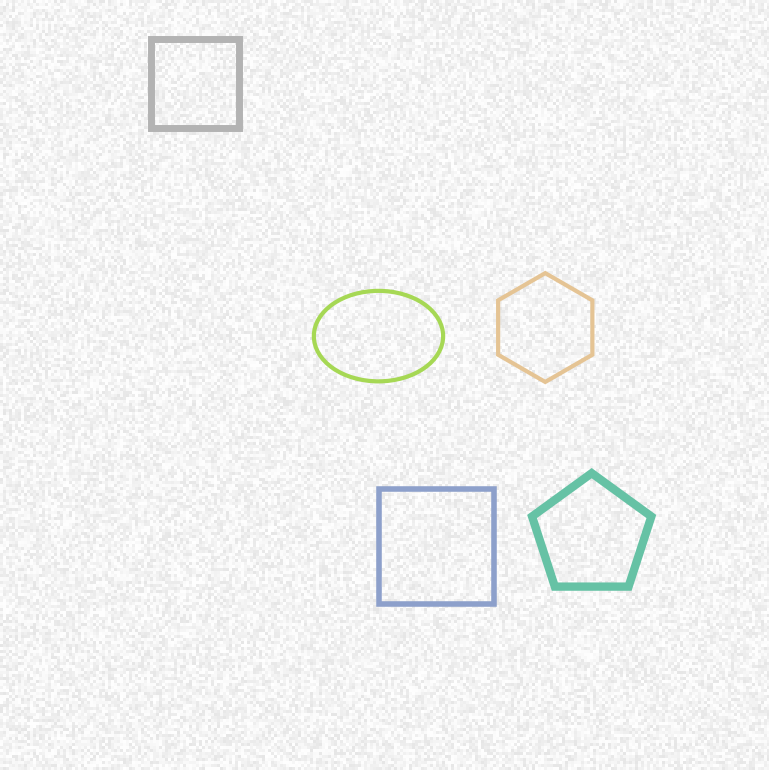[{"shape": "pentagon", "thickness": 3, "radius": 0.41, "center": [0.768, 0.304]}, {"shape": "square", "thickness": 2, "radius": 0.37, "center": [0.567, 0.29]}, {"shape": "oval", "thickness": 1.5, "radius": 0.42, "center": [0.492, 0.563]}, {"shape": "hexagon", "thickness": 1.5, "radius": 0.35, "center": [0.708, 0.575]}, {"shape": "square", "thickness": 2.5, "radius": 0.29, "center": [0.254, 0.891]}]